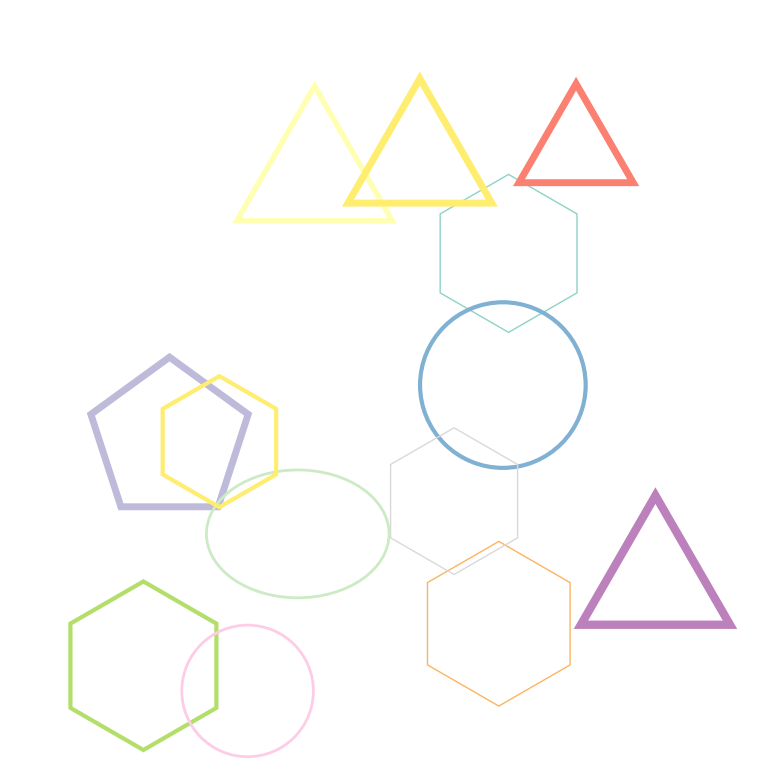[{"shape": "hexagon", "thickness": 0.5, "radius": 0.51, "center": [0.66, 0.671]}, {"shape": "triangle", "thickness": 2, "radius": 0.58, "center": [0.408, 0.772]}, {"shape": "pentagon", "thickness": 2.5, "radius": 0.54, "center": [0.22, 0.429]}, {"shape": "triangle", "thickness": 2.5, "radius": 0.43, "center": [0.748, 0.806]}, {"shape": "circle", "thickness": 1.5, "radius": 0.54, "center": [0.653, 0.5]}, {"shape": "hexagon", "thickness": 0.5, "radius": 0.53, "center": [0.648, 0.19]}, {"shape": "hexagon", "thickness": 1.5, "radius": 0.55, "center": [0.186, 0.135]}, {"shape": "circle", "thickness": 1, "radius": 0.43, "center": [0.322, 0.103]}, {"shape": "hexagon", "thickness": 0.5, "radius": 0.48, "center": [0.59, 0.349]}, {"shape": "triangle", "thickness": 3, "radius": 0.56, "center": [0.851, 0.245]}, {"shape": "oval", "thickness": 1, "radius": 0.59, "center": [0.387, 0.307]}, {"shape": "hexagon", "thickness": 1.5, "radius": 0.43, "center": [0.285, 0.426]}, {"shape": "triangle", "thickness": 2.5, "radius": 0.54, "center": [0.545, 0.79]}]